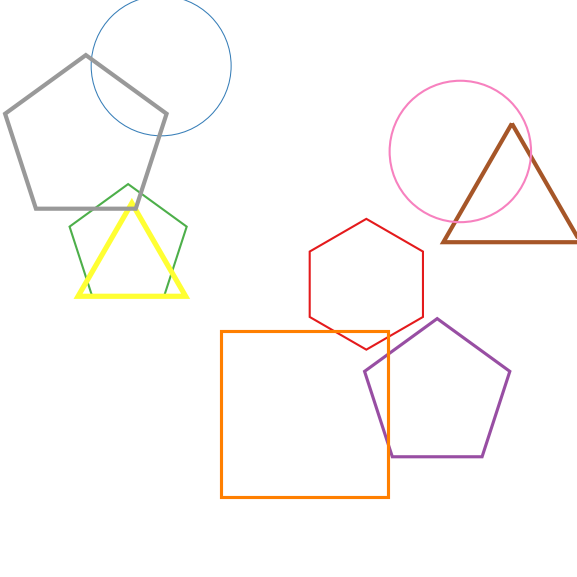[{"shape": "hexagon", "thickness": 1, "radius": 0.57, "center": [0.634, 0.507]}, {"shape": "circle", "thickness": 0.5, "radius": 0.61, "center": [0.279, 0.885]}, {"shape": "pentagon", "thickness": 1, "radius": 0.53, "center": [0.222, 0.574]}, {"shape": "pentagon", "thickness": 1.5, "radius": 0.66, "center": [0.757, 0.315]}, {"shape": "square", "thickness": 1.5, "radius": 0.72, "center": [0.527, 0.282]}, {"shape": "triangle", "thickness": 2.5, "radius": 0.54, "center": [0.228, 0.54]}, {"shape": "triangle", "thickness": 2, "radius": 0.69, "center": [0.886, 0.648]}, {"shape": "circle", "thickness": 1, "radius": 0.61, "center": [0.797, 0.737]}, {"shape": "pentagon", "thickness": 2, "radius": 0.74, "center": [0.149, 0.757]}]